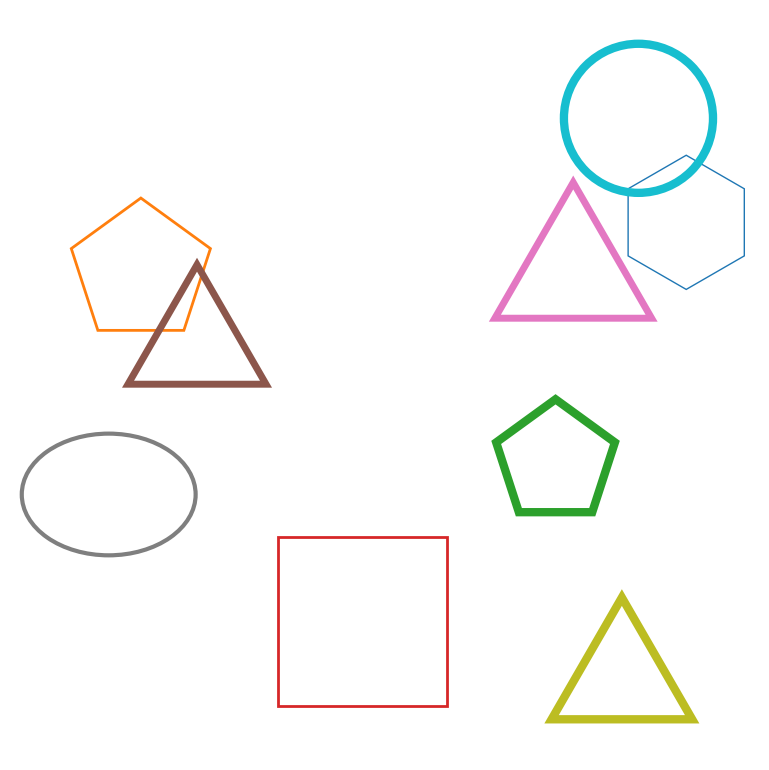[{"shape": "hexagon", "thickness": 0.5, "radius": 0.44, "center": [0.891, 0.711]}, {"shape": "pentagon", "thickness": 1, "radius": 0.48, "center": [0.183, 0.648]}, {"shape": "pentagon", "thickness": 3, "radius": 0.41, "center": [0.721, 0.4]}, {"shape": "square", "thickness": 1, "radius": 0.55, "center": [0.471, 0.193]}, {"shape": "triangle", "thickness": 2.5, "radius": 0.52, "center": [0.256, 0.553]}, {"shape": "triangle", "thickness": 2.5, "radius": 0.59, "center": [0.744, 0.645]}, {"shape": "oval", "thickness": 1.5, "radius": 0.56, "center": [0.141, 0.358]}, {"shape": "triangle", "thickness": 3, "radius": 0.53, "center": [0.808, 0.119]}, {"shape": "circle", "thickness": 3, "radius": 0.48, "center": [0.829, 0.846]}]